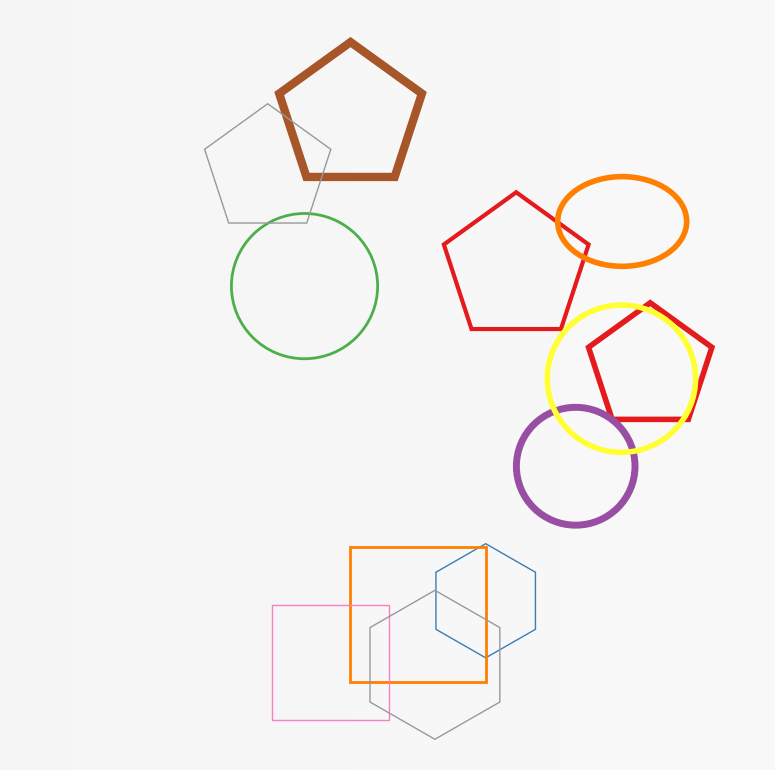[{"shape": "pentagon", "thickness": 2, "radius": 0.42, "center": [0.839, 0.523]}, {"shape": "pentagon", "thickness": 1.5, "radius": 0.49, "center": [0.666, 0.652]}, {"shape": "hexagon", "thickness": 0.5, "radius": 0.37, "center": [0.627, 0.22]}, {"shape": "circle", "thickness": 1, "radius": 0.47, "center": [0.393, 0.628]}, {"shape": "circle", "thickness": 2.5, "radius": 0.38, "center": [0.743, 0.394]}, {"shape": "square", "thickness": 1, "radius": 0.44, "center": [0.539, 0.202]}, {"shape": "oval", "thickness": 2, "radius": 0.42, "center": [0.803, 0.712]}, {"shape": "circle", "thickness": 2, "radius": 0.48, "center": [0.802, 0.508]}, {"shape": "pentagon", "thickness": 3, "radius": 0.48, "center": [0.452, 0.849]}, {"shape": "square", "thickness": 0.5, "radius": 0.38, "center": [0.426, 0.14]}, {"shape": "hexagon", "thickness": 0.5, "radius": 0.48, "center": [0.561, 0.137]}, {"shape": "pentagon", "thickness": 0.5, "radius": 0.43, "center": [0.345, 0.78]}]